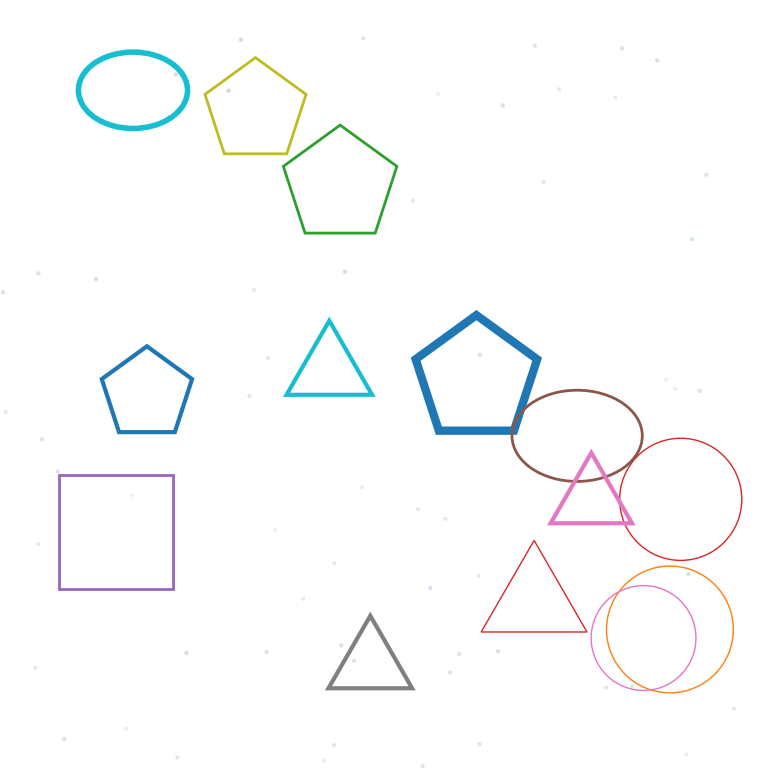[{"shape": "pentagon", "thickness": 1.5, "radius": 0.31, "center": [0.191, 0.489]}, {"shape": "pentagon", "thickness": 3, "radius": 0.41, "center": [0.619, 0.508]}, {"shape": "circle", "thickness": 0.5, "radius": 0.41, "center": [0.87, 0.182]}, {"shape": "pentagon", "thickness": 1, "radius": 0.39, "center": [0.442, 0.76]}, {"shape": "triangle", "thickness": 0.5, "radius": 0.4, "center": [0.694, 0.219]}, {"shape": "circle", "thickness": 0.5, "radius": 0.4, "center": [0.884, 0.352]}, {"shape": "square", "thickness": 1, "radius": 0.37, "center": [0.15, 0.309]}, {"shape": "oval", "thickness": 1, "radius": 0.42, "center": [0.75, 0.434]}, {"shape": "triangle", "thickness": 1.5, "radius": 0.31, "center": [0.768, 0.351]}, {"shape": "circle", "thickness": 0.5, "radius": 0.34, "center": [0.836, 0.171]}, {"shape": "triangle", "thickness": 1.5, "radius": 0.31, "center": [0.481, 0.138]}, {"shape": "pentagon", "thickness": 1, "radius": 0.35, "center": [0.332, 0.856]}, {"shape": "oval", "thickness": 2, "radius": 0.35, "center": [0.173, 0.883]}, {"shape": "triangle", "thickness": 1.5, "radius": 0.32, "center": [0.428, 0.519]}]